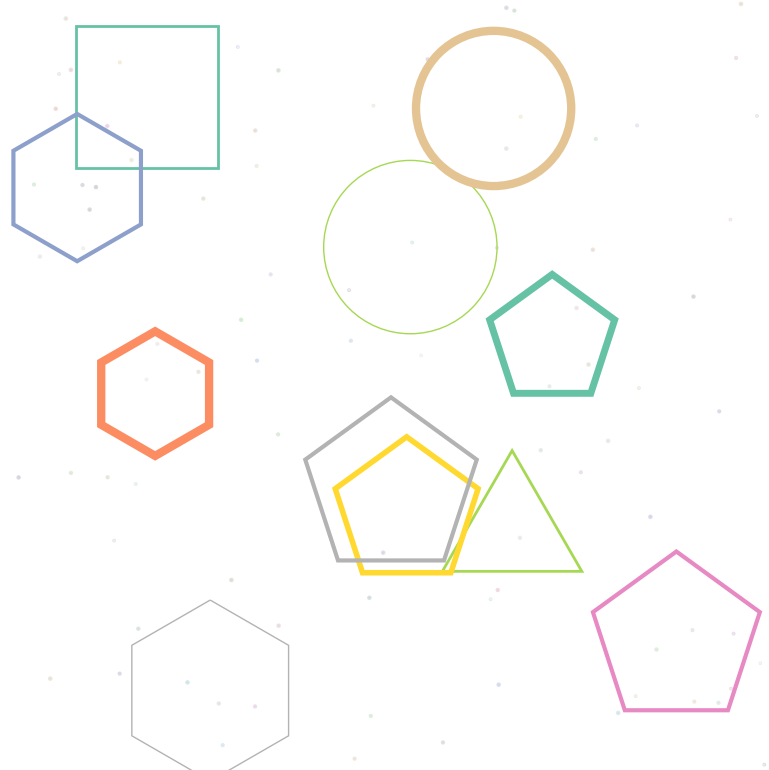[{"shape": "square", "thickness": 1, "radius": 0.46, "center": [0.191, 0.874]}, {"shape": "pentagon", "thickness": 2.5, "radius": 0.43, "center": [0.717, 0.558]}, {"shape": "hexagon", "thickness": 3, "radius": 0.4, "center": [0.201, 0.489]}, {"shape": "hexagon", "thickness": 1.5, "radius": 0.48, "center": [0.1, 0.756]}, {"shape": "pentagon", "thickness": 1.5, "radius": 0.57, "center": [0.878, 0.17]}, {"shape": "circle", "thickness": 0.5, "radius": 0.56, "center": [0.533, 0.679]}, {"shape": "triangle", "thickness": 1, "radius": 0.52, "center": [0.665, 0.31]}, {"shape": "pentagon", "thickness": 2, "radius": 0.49, "center": [0.528, 0.335]}, {"shape": "circle", "thickness": 3, "radius": 0.5, "center": [0.641, 0.859]}, {"shape": "hexagon", "thickness": 0.5, "radius": 0.59, "center": [0.273, 0.103]}, {"shape": "pentagon", "thickness": 1.5, "radius": 0.59, "center": [0.508, 0.367]}]